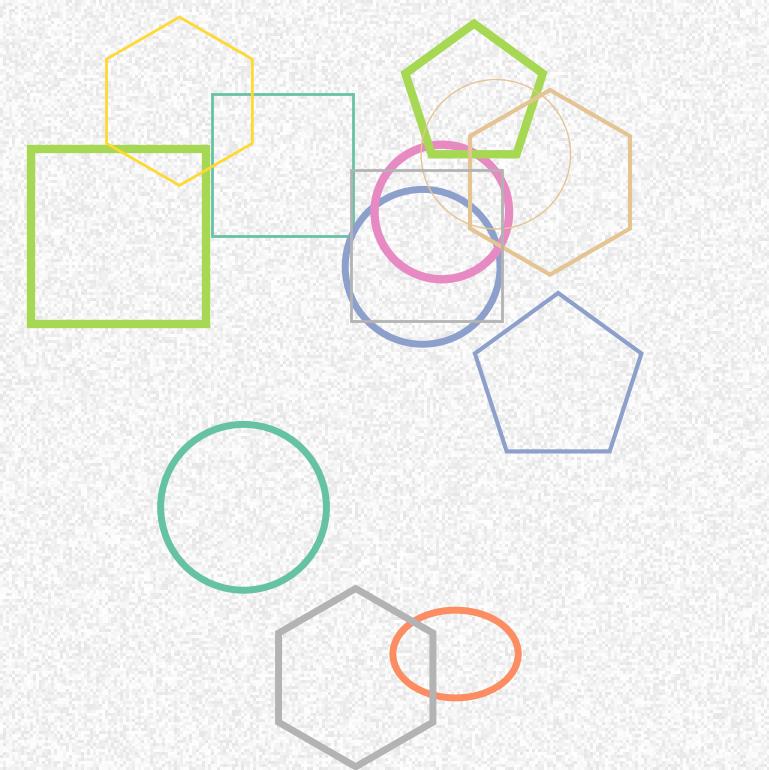[{"shape": "circle", "thickness": 2.5, "radius": 0.54, "center": [0.316, 0.341]}, {"shape": "square", "thickness": 1, "radius": 0.46, "center": [0.367, 0.786]}, {"shape": "oval", "thickness": 2.5, "radius": 0.41, "center": [0.592, 0.151]}, {"shape": "circle", "thickness": 2.5, "radius": 0.5, "center": [0.549, 0.653]}, {"shape": "pentagon", "thickness": 1.5, "radius": 0.57, "center": [0.725, 0.506]}, {"shape": "circle", "thickness": 3, "radius": 0.44, "center": [0.574, 0.725]}, {"shape": "pentagon", "thickness": 3, "radius": 0.47, "center": [0.616, 0.876]}, {"shape": "square", "thickness": 3, "radius": 0.57, "center": [0.154, 0.693]}, {"shape": "hexagon", "thickness": 1, "radius": 0.55, "center": [0.233, 0.869]}, {"shape": "hexagon", "thickness": 1.5, "radius": 0.6, "center": [0.714, 0.763]}, {"shape": "circle", "thickness": 0.5, "radius": 0.49, "center": [0.644, 0.8]}, {"shape": "square", "thickness": 1, "radius": 0.49, "center": [0.554, 0.681]}, {"shape": "hexagon", "thickness": 2.5, "radius": 0.58, "center": [0.462, 0.12]}]